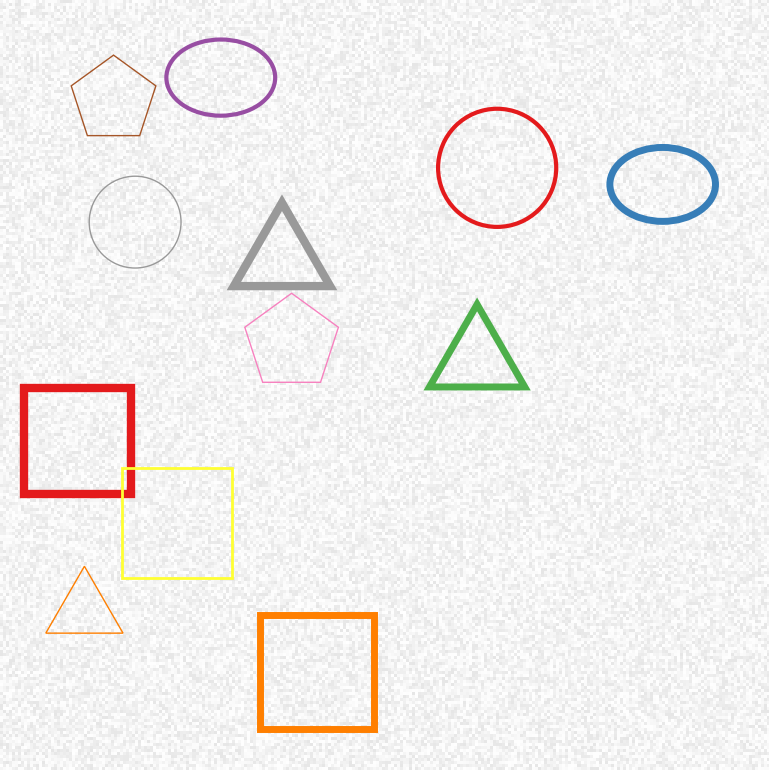[{"shape": "circle", "thickness": 1.5, "radius": 0.38, "center": [0.646, 0.782]}, {"shape": "square", "thickness": 3, "radius": 0.34, "center": [0.101, 0.427]}, {"shape": "oval", "thickness": 2.5, "radius": 0.34, "center": [0.861, 0.761]}, {"shape": "triangle", "thickness": 2.5, "radius": 0.36, "center": [0.62, 0.533]}, {"shape": "oval", "thickness": 1.5, "radius": 0.35, "center": [0.287, 0.899]}, {"shape": "triangle", "thickness": 0.5, "radius": 0.29, "center": [0.11, 0.207]}, {"shape": "square", "thickness": 2.5, "radius": 0.37, "center": [0.412, 0.127]}, {"shape": "square", "thickness": 1, "radius": 0.36, "center": [0.23, 0.321]}, {"shape": "pentagon", "thickness": 0.5, "radius": 0.29, "center": [0.147, 0.871]}, {"shape": "pentagon", "thickness": 0.5, "radius": 0.32, "center": [0.379, 0.555]}, {"shape": "circle", "thickness": 0.5, "radius": 0.3, "center": [0.175, 0.712]}, {"shape": "triangle", "thickness": 3, "radius": 0.36, "center": [0.366, 0.665]}]